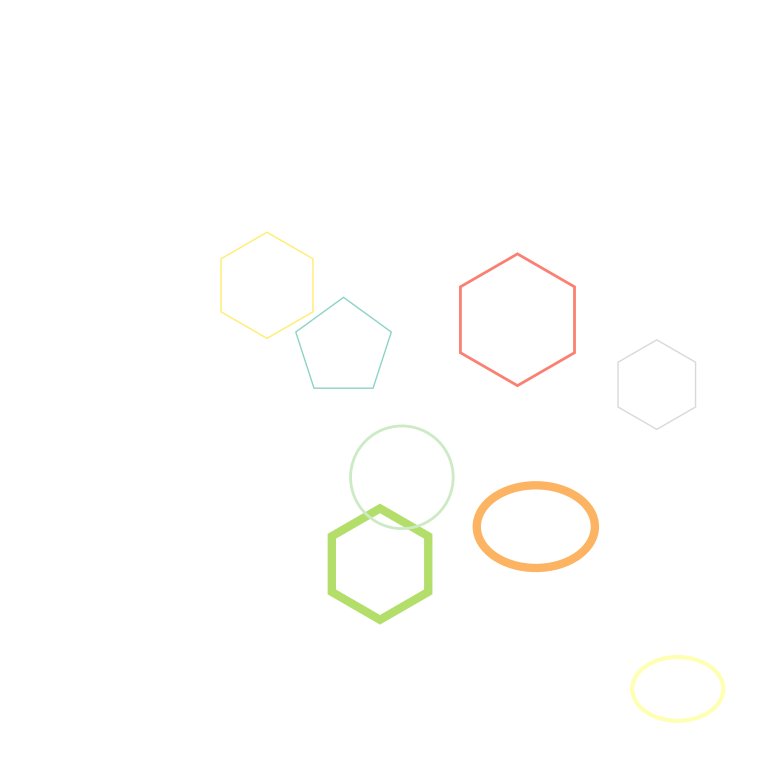[{"shape": "pentagon", "thickness": 0.5, "radius": 0.33, "center": [0.446, 0.549]}, {"shape": "oval", "thickness": 1.5, "radius": 0.3, "center": [0.88, 0.105]}, {"shape": "hexagon", "thickness": 1, "radius": 0.43, "center": [0.672, 0.585]}, {"shape": "oval", "thickness": 3, "radius": 0.38, "center": [0.696, 0.316]}, {"shape": "hexagon", "thickness": 3, "radius": 0.36, "center": [0.494, 0.267]}, {"shape": "hexagon", "thickness": 0.5, "radius": 0.29, "center": [0.853, 0.501]}, {"shape": "circle", "thickness": 1, "radius": 0.33, "center": [0.522, 0.38]}, {"shape": "hexagon", "thickness": 0.5, "radius": 0.34, "center": [0.347, 0.629]}]